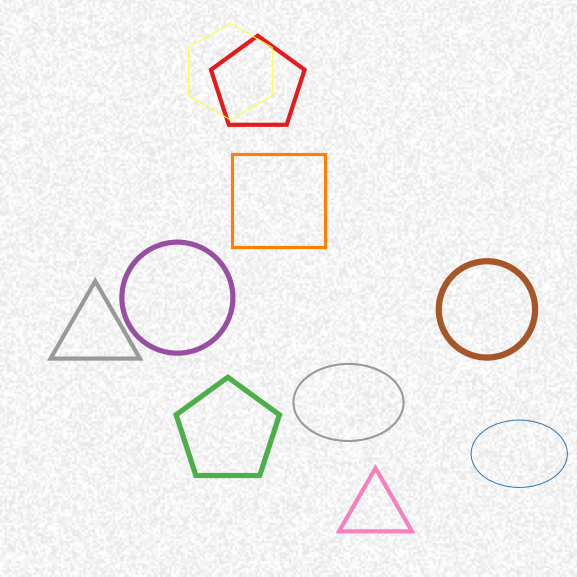[{"shape": "pentagon", "thickness": 2, "radius": 0.43, "center": [0.446, 0.852]}, {"shape": "oval", "thickness": 0.5, "radius": 0.42, "center": [0.899, 0.213]}, {"shape": "pentagon", "thickness": 2.5, "radius": 0.47, "center": [0.394, 0.252]}, {"shape": "circle", "thickness": 2.5, "radius": 0.48, "center": [0.307, 0.484]}, {"shape": "square", "thickness": 1.5, "radius": 0.4, "center": [0.483, 0.652]}, {"shape": "hexagon", "thickness": 0.5, "radius": 0.42, "center": [0.399, 0.875]}, {"shape": "circle", "thickness": 3, "radius": 0.42, "center": [0.843, 0.463]}, {"shape": "triangle", "thickness": 2, "radius": 0.36, "center": [0.65, 0.116]}, {"shape": "oval", "thickness": 1, "radius": 0.48, "center": [0.603, 0.302]}, {"shape": "triangle", "thickness": 2, "radius": 0.45, "center": [0.165, 0.423]}]